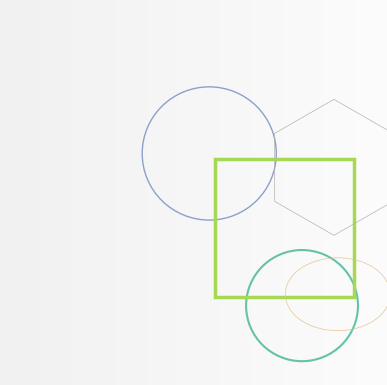[{"shape": "circle", "thickness": 1.5, "radius": 0.72, "center": [0.779, 0.206]}, {"shape": "circle", "thickness": 1, "radius": 0.87, "center": [0.54, 0.601]}, {"shape": "square", "thickness": 2.5, "radius": 0.9, "center": [0.734, 0.407]}, {"shape": "oval", "thickness": 0.5, "radius": 0.68, "center": [0.872, 0.236]}, {"shape": "hexagon", "thickness": 0.5, "radius": 0.88, "center": [0.862, 0.565]}]